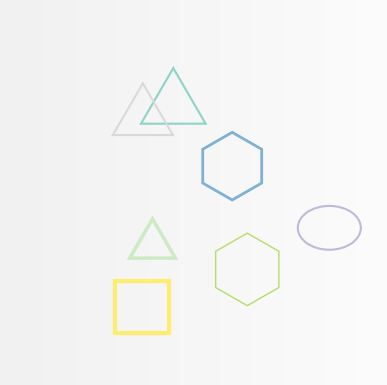[{"shape": "triangle", "thickness": 1.5, "radius": 0.48, "center": [0.447, 0.727]}, {"shape": "oval", "thickness": 1.5, "radius": 0.41, "center": [0.85, 0.408]}, {"shape": "hexagon", "thickness": 2, "radius": 0.44, "center": [0.599, 0.568]}, {"shape": "hexagon", "thickness": 1, "radius": 0.47, "center": [0.638, 0.3]}, {"shape": "triangle", "thickness": 1.5, "radius": 0.45, "center": [0.369, 0.694]}, {"shape": "triangle", "thickness": 2.5, "radius": 0.34, "center": [0.394, 0.364]}, {"shape": "square", "thickness": 3, "radius": 0.34, "center": [0.367, 0.202]}]